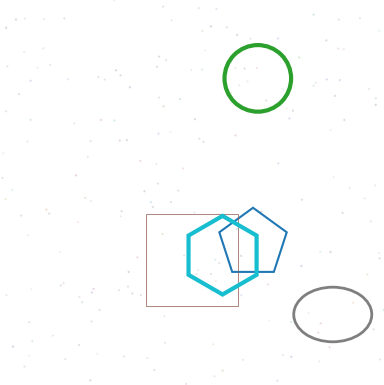[{"shape": "pentagon", "thickness": 1.5, "radius": 0.46, "center": [0.657, 0.368]}, {"shape": "circle", "thickness": 3, "radius": 0.43, "center": [0.67, 0.796]}, {"shape": "square", "thickness": 0.5, "radius": 0.6, "center": [0.498, 0.325]}, {"shape": "oval", "thickness": 2, "radius": 0.51, "center": [0.864, 0.183]}, {"shape": "hexagon", "thickness": 3, "radius": 0.51, "center": [0.578, 0.337]}]